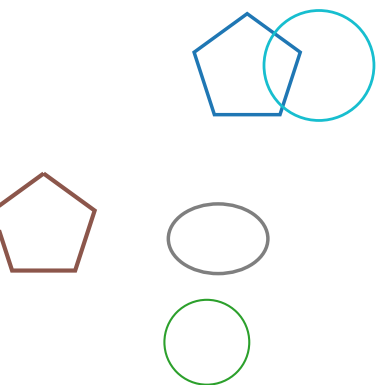[{"shape": "pentagon", "thickness": 2.5, "radius": 0.72, "center": [0.642, 0.819]}, {"shape": "circle", "thickness": 1.5, "radius": 0.55, "center": [0.537, 0.111]}, {"shape": "pentagon", "thickness": 3, "radius": 0.7, "center": [0.113, 0.41]}, {"shape": "oval", "thickness": 2.5, "radius": 0.65, "center": [0.567, 0.38]}, {"shape": "circle", "thickness": 2, "radius": 0.71, "center": [0.829, 0.83]}]